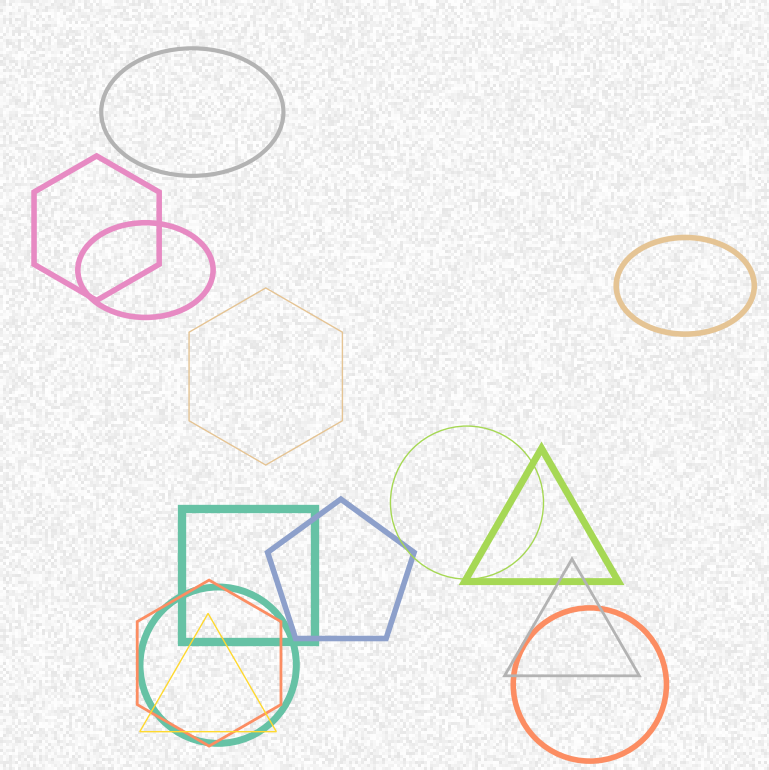[{"shape": "square", "thickness": 3, "radius": 0.43, "center": [0.322, 0.253]}, {"shape": "circle", "thickness": 2.5, "radius": 0.51, "center": [0.283, 0.136]}, {"shape": "circle", "thickness": 2, "radius": 0.5, "center": [0.766, 0.111]}, {"shape": "hexagon", "thickness": 1, "radius": 0.54, "center": [0.272, 0.139]}, {"shape": "pentagon", "thickness": 2, "radius": 0.5, "center": [0.443, 0.252]}, {"shape": "hexagon", "thickness": 2, "radius": 0.47, "center": [0.125, 0.704]}, {"shape": "oval", "thickness": 2, "radius": 0.44, "center": [0.189, 0.649]}, {"shape": "triangle", "thickness": 2.5, "radius": 0.58, "center": [0.703, 0.302]}, {"shape": "circle", "thickness": 0.5, "radius": 0.5, "center": [0.606, 0.347]}, {"shape": "triangle", "thickness": 0.5, "radius": 0.51, "center": [0.27, 0.101]}, {"shape": "hexagon", "thickness": 0.5, "radius": 0.57, "center": [0.345, 0.511]}, {"shape": "oval", "thickness": 2, "radius": 0.45, "center": [0.89, 0.629]}, {"shape": "triangle", "thickness": 1, "radius": 0.51, "center": [0.743, 0.173]}, {"shape": "oval", "thickness": 1.5, "radius": 0.59, "center": [0.25, 0.854]}]